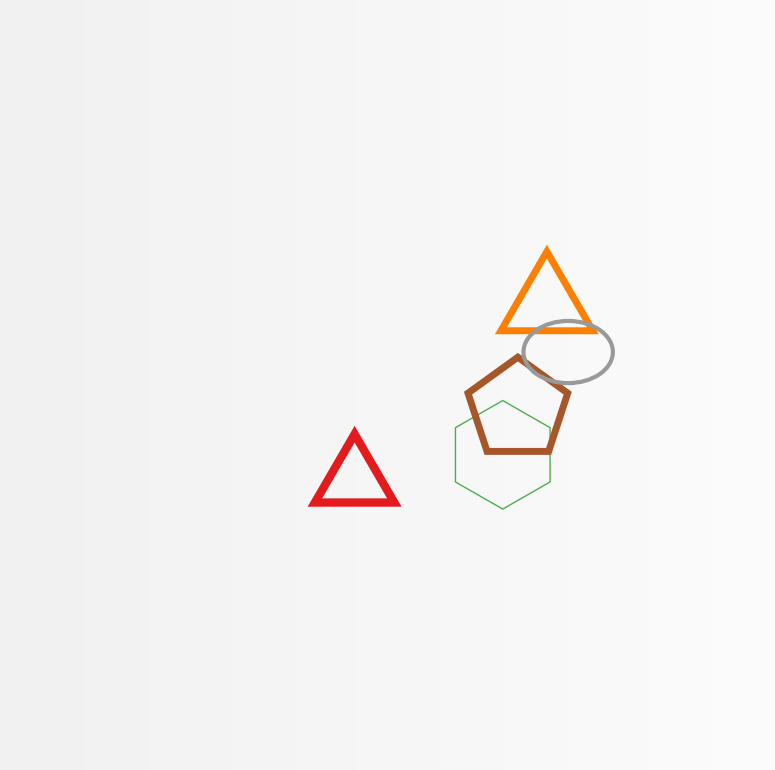[{"shape": "triangle", "thickness": 3, "radius": 0.3, "center": [0.458, 0.377]}, {"shape": "hexagon", "thickness": 0.5, "radius": 0.35, "center": [0.649, 0.409]}, {"shape": "triangle", "thickness": 2.5, "radius": 0.34, "center": [0.706, 0.605]}, {"shape": "pentagon", "thickness": 2.5, "radius": 0.34, "center": [0.668, 0.468]}, {"shape": "oval", "thickness": 1.5, "radius": 0.29, "center": [0.733, 0.543]}]